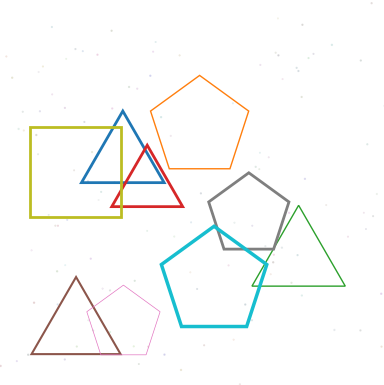[{"shape": "triangle", "thickness": 2, "radius": 0.62, "center": [0.319, 0.588]}, {"shape": "pentagon", "thickness": 1, "radius": 0.67, "center": [0.518, 0.67]}, {"shape": "triangle", "thickness": 1, "radius": 0.7, "center": [0.776, 0.327]}, {"shape": "triangle", "thickness": 2, "radius": 0.53, "center": [0.382, 0.516]}, {"shape": "triangle", "thickness": 1.5, "radius": 0.67, "center": [0.198, 0.147]}, {"shape": "pentagon", "thickness": 0.5, "radius": 0.5, "center": [0.321, 0.159]}, {"shape": "pentagon", "thickness": 2, "radius": 0.55, "center": [0.646, 0.442]}, {"shape": "square", "thickness": 2, "radius": 0.59, "center": [0.196, 0.552]}, {"shape": "pentagon", "thickness": 2.5, "radius": 0.72, "center": [0.556, 0.268]}]